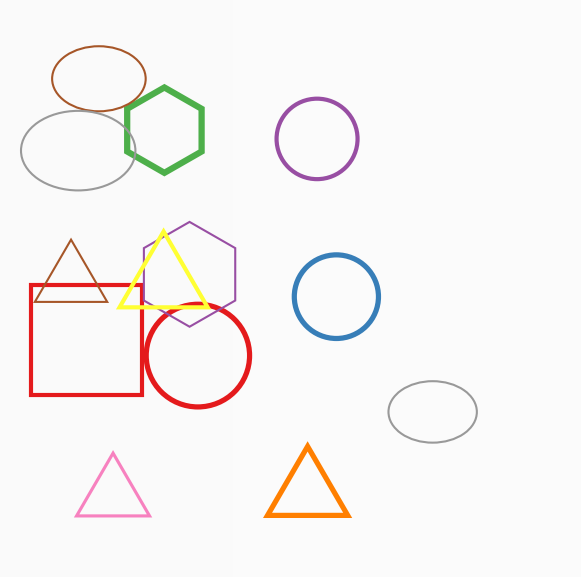[{"shape": "square", "thickness": 2, "radius": 0.48, "center": [0.149, 0.41]}, {"shape": "circle", "thickness": 2.5, "radius": 0.44, "center": [0.34, 0.383]}, {"shape": "circle", "thickness": 2.5, "radius": 0.36, "center": [0.579, 0.485]}, {"shape": "hexagon", "thickness": 3, "radius": 0.37, "center": [0.283, 0.774]}, {"shape": "circle", "thickness": 2, "radius": 0.35, "center": [0.545, 0.759]}, {"shape": "hexagon", "thickness": 1, "radius": 0.45, "center": [0.326, 0.524]}, {"shape": "triangle", "thickness": 2.5, "radius": 0.4, "center": [0.529, 0.146]}, {"shape": "triangle", "thickness": 2, "radius": 0.44, "center": [0.281, 0.511]}, {"shape": "triangle", "thickness": 1, "radius": 0.36, "center": [0.122, 0.512]}, {"shape": "oval", "thickness": 1, "radius": 0.4, "center": [0.17, 0.863]}, {"shape": "triangle", "thickness": 1.5, "radius": 0.36, "center": [0.195, 0.142]}, {"shape": "oval", "thickness": 1, "radius": 0.49, "center": [0.135, 0.738]}, {"shape": "oval", "thickness": 1, "radius": 0.38, "center": [0.744, 0.286]}]